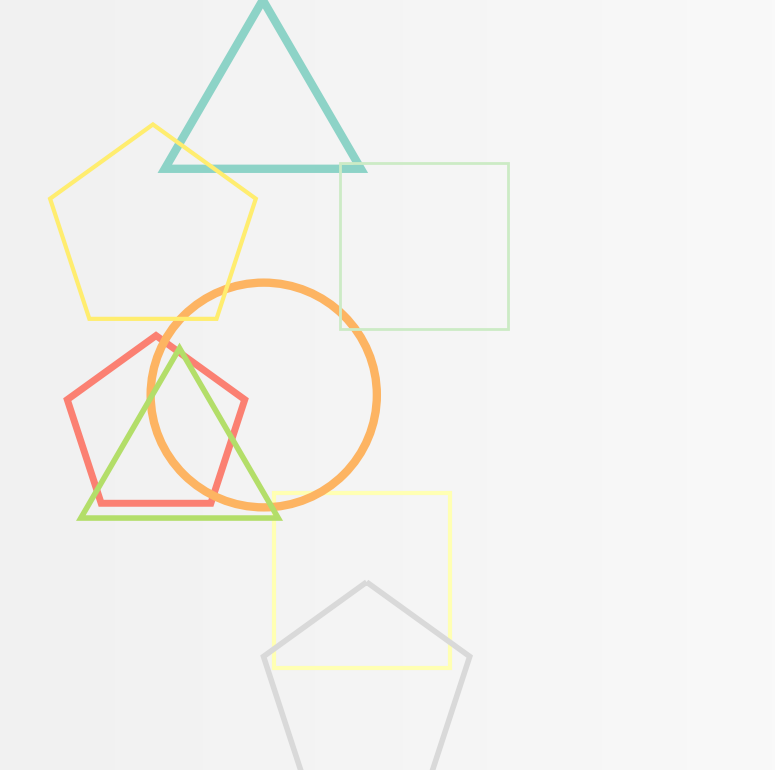[{"shape": "triangle", "thickness": 3, "radius": 0.73, "center": [0.339, 0.854]}, {"shape": "square", "thickness": 1.5, "radius": 0.57, "center": [0.467, 0.246]}, {"shape": "pentagon", "thickness": 2.5, "radius": 0.6, "center": [0.201, 0.444]}, {"shape": "circle", "thickness": 3, "radius": 0.73, "center": [0.34, 0.487]}, {"shape": "triangle", "thickness": 2, "radius": 0.74, "center": [0.232, 0.401]}, {"shape": "pentagon", "thickness": 2, "radius": 0.7, "center": [0.473, 0.104]}, {"shape": "square", "thickness": 1, "radius": 0.54, "center": [0.547, 0.68]}, {"shape": "pentagon", "thickness": 1.5, "radius": 0.7, "center": [0.197, 0.699]}]